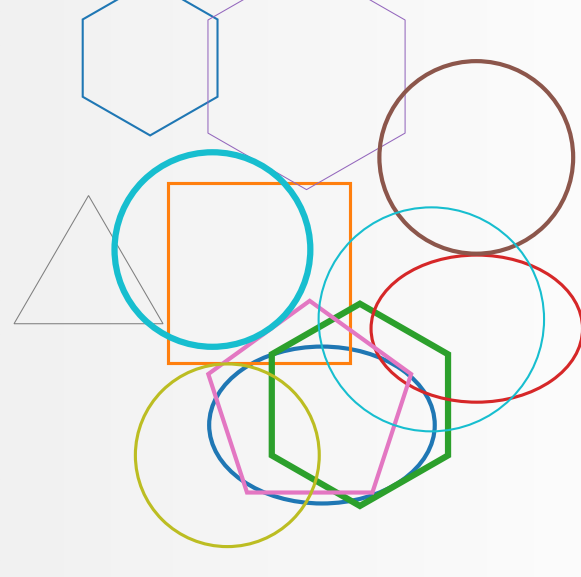[{"shape": "oval", "thickness": 2, "radius": 0.97, "center": [0.554, 0.263]}, {"shape": "hexagon", "thickness": 1, "radius": 0.67, "center": [0.258, 0.899]}, {"shape": "square", "thickness": 1.5, "radius": 0.78, "center": [0.446, 0.526]}, {"shape": "hexagon", "thickness": 3, "radius": 0.88, "center": [0.619, 0.298]}, {"shape": "oval", "thickness": 1.5, "radius": 0.91, "center": [0.82, 0.43]}, {"shape": "hexagon", "thickness": 0.5, "radius": 0.98, "center": [0.527, 0.867]}, {"shape": "circle", "thickness": 2, "radius": 0.83, "center": [0.819, 0.727]}, {"shape": "pentagon", "thickness": 2, "radius": 0.92, "center": [0.533, 0.295]}, {"shape": "triangle", "thickness": 0.5, "radius": 0.74, "center": [0.152, 0.513]}, {"shape": "circle", "thickness": 1.5, "radius": 0.79, "center": [0.391, 0.211]}, {"shape": "circle", "thickness": 3, "radius": 0.84, "center": [0.365, 0.567]}, {"shape": "circle", "thickness": 1, "radius": 0.97, "center": [0.742, 0.446]}]